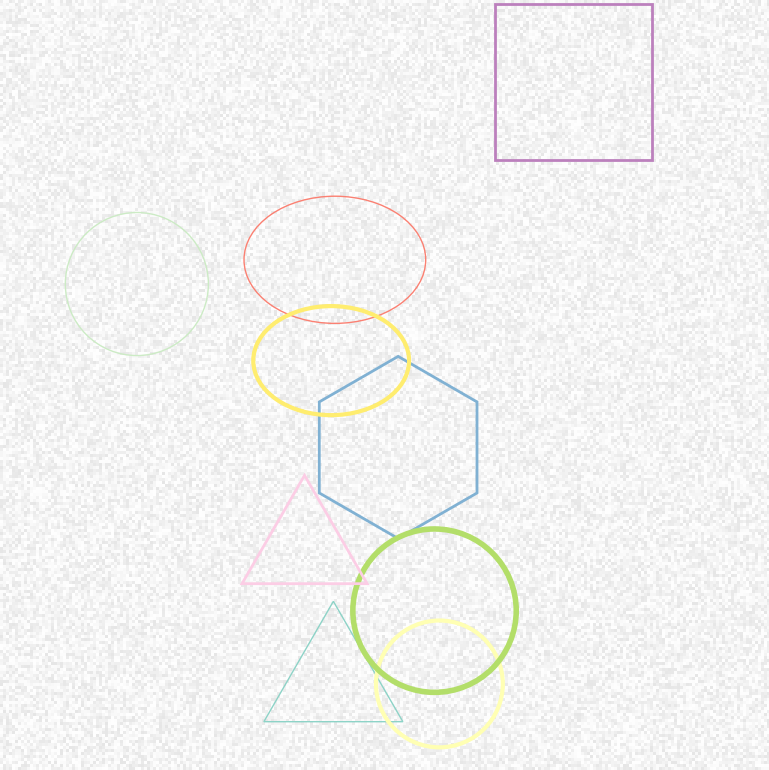[{"shape": "triangle", "thickness": 0.5, "radius": 0.52, "center": [0.433, 0.115]}, {"shape": "circle", "thickness": 1.5, "radius": 0.41, "center": [0.571, 0.112]}, {"shape": "oval", "thickness": 0.5, "radius": 0.59, "center": [0.435, 0.663]}, {"shape": "hexagon", "thickness": 1, "radius": 0.59, "center": [0.517, 0.419]}, {"shape": "circle", "thickness": 2, "radius": 0.53, "center": [0.564, 0.207]}, {"shape": "triangle", "thickness": 1, "radius": 0.47, "center": [0.396, 0.289]}, {"shape": "square", "thickness": 1, "radius": 0.51, "center": [0.745, 0.894]}, {"shape": "circle", "thickness": 0.5, "radius": 0.46, "center": [0.178, 0.631]}, {"shape": "oval", "thickness": 1.5, "radius": 0.51, "center": [0.43, 0.532]}]